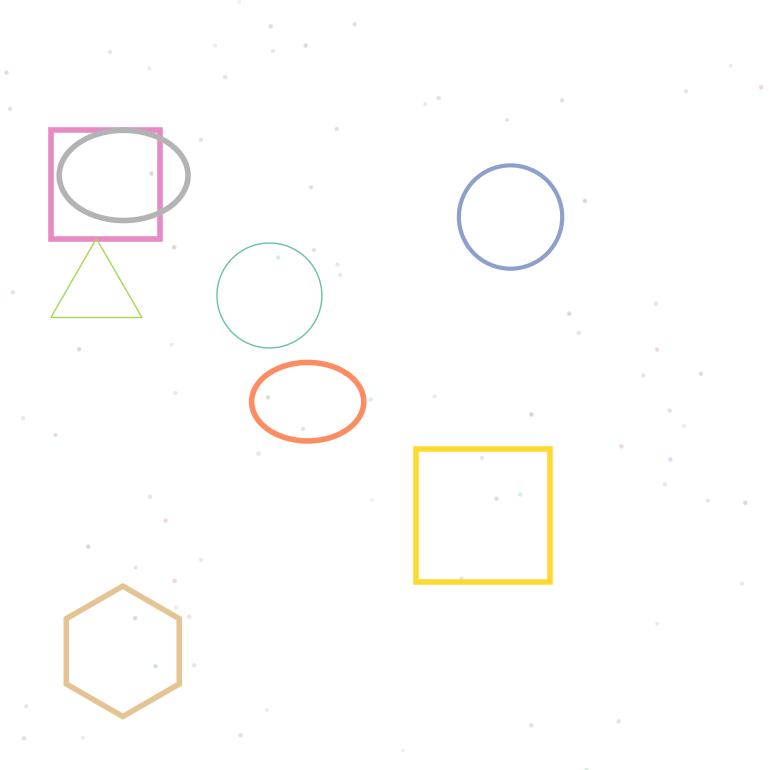[{"shape": "circle", "thickness": 0.5, "radius": 0.34, "center": [0.35, 0.616]}, {"shape": "oval", "thickness": 2, "radius": 0.36, "center": [0.4, 0.478]}, {"shape": "circle", "thickness": 1.5, "radius": 0.34, "center": [0.663, 0.718]}, {"shape": "square", "thickness": 2, "radius": 0.35, "center": [0.137, 0.76]}, {"shape": "triangle", "thickness": 0.5, "radius": 0.34, "center": [0.125, 0.622]}, {"shape": "square", "thickness": 2, "radius": 0.43, "center": [0.627, 0.33]}, {"shape": "hexagon", "thickness": 2, "radius": 0.42, "center": [0.159, 0.154]}, {"shape": "oval", "thickness": 2, "radius": 0.42, "center": [0.161, 0.772]}]